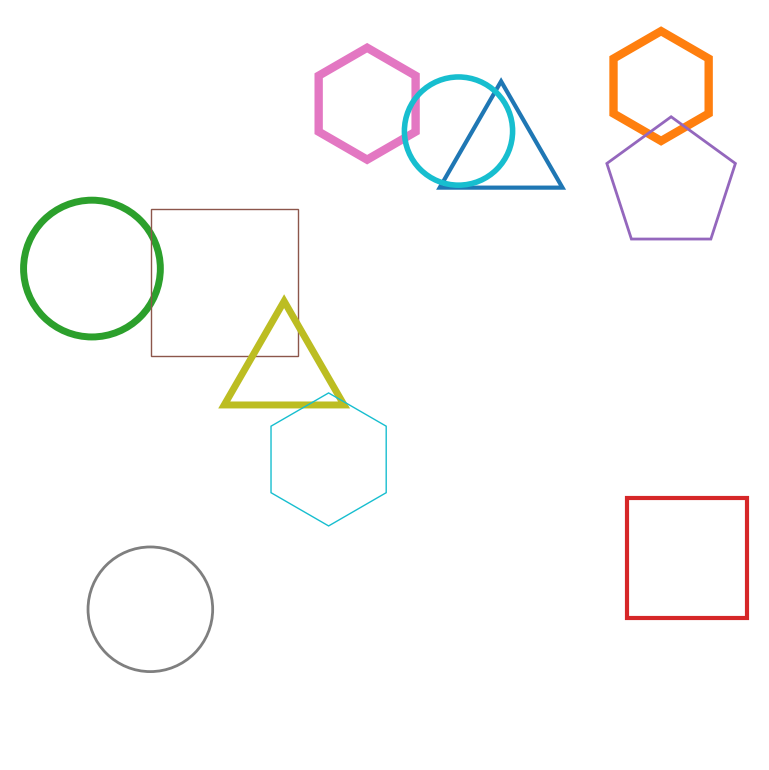[{"shape": "triangle", "thickness": 1.5, "radius": 0.46, "center": [0.651, 0.802]}, {"shape": "hexagon", "thickness": 3, "radius": 0.36, "center": [0.859, 0.888]}, {"shape": "circle", "thickness": 2.5, "radius": 0.44, "center": [0.119, 0.651]}, {"shape": "square", "thickness": 1.5, "radius": 0.39, "center": [0.892, 0.275]}, {"shape": "pentagon", "thickness": 1, "radius": 0.44, "center": [0.872, 0.761]}, {"shape": "square", "thickness": 0.5, "radius": 0.48, "center": [0.292, 0.634]}, {"shape": "hexagon", "thickness": 3, "radius": 0.36, "center": [0.477, 0.865]}, {"shape": "circle", "thickness": 1, "radius": 0.4, "center": [0.195, 0.209]}, {"shape": "triangle", "thickness": 2.5, "radius": 0.45, "center": [0.369, 0.519]}, {"shape": "hexagon", "thickness": 0.5, "radius": 0.43, "center": [0.427, 0.403]}, {"shape": "circle", "thickness": 2, "radius": 0.35, "center": [0.595, 0.83]}]